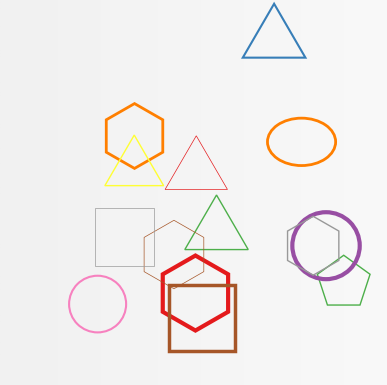[{"shape": "hexagon", "thickness": 3, "radius": 0.49, "center": [0.504, 0.239]}, {"shape": "triangle", "thickness": 0.5, "radius": 0.46, "center": [0.507, 0.554]}, {"shape": "triangle", "thickness": 1.5, "radius": 0.47, "center": [0.707, 0.897]}, {"shape": "pentagon", "thickness": 1, "radius": 0.36, "center": [0.887, 0.266]}, {"shape": "triangle", "thickness": 1, "radius": 0.47, "center": [0.559, 0.399]}, {"shape": "circle", "thickness": 3, "radius": 0.43, "center": [0.841, 0.362]}, {"shape": "oval", "thickness": 2, "radius": 0.44, "center": [0.778, 0.632]}, {"shape": "hexagon", "thickness": 2, "radius": 0.42, "center": [0.347, 0.647]}, {"shape": "triangle", "thickness": 1, "radius": 0.44, "center": [0.346, 0.562]}, {"shape": "square", "thickness": 2.5, "radius": 0.42, "center": [0.521, 0.174]}, {"shape": "hexagon", "thickness": 0.5, "radius": 0.44, "center": [0.449, 0.339]}, {"shape": "circle", "thickness": 1.5, "radius": 0.37, "center": [0.252, 0.21]}, {"shape": "hexagon", "thickness": 1, "radius": 0.38, "center": [0.808, 0.362]}, {"shape": "square", "thickness": 0.5, "radius": 0.38, "center": [0.321, 0.385]}]